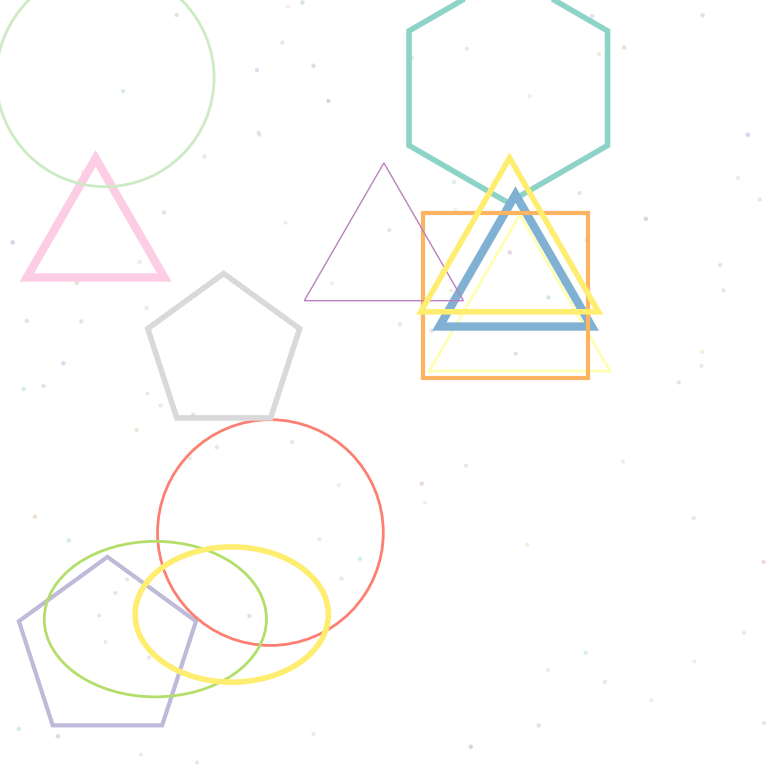[{"shape": "hexagon", "thickness": 2, "radius": 0.74, "center": [0.66, 0.885]}, {"shape": "triangle", "thickness": 1, "radius": 0.68, "center": [0.675, 0.586]}, {"shape": "pentagon", "thickness": 1.5, "radius": 0.6, "center": [0.14, 0.156]}, {"shape": "circle", "thickness": 1, "radius": 0.73, "center": [0.351, 0.308]}, {"shape": "triangle", "thickness": 3, "radius": 0.57, "center": [0.669, 0.633]}, {"shape": "square", "thickness": 1.5, "radius": 0.53, "center": [0.657, 0.616]}, {"shape": "oval", "thickness": 1, "radius": 0.72, "center": [0.202, 0.196]}, {"shape": "triangle", "thickness": 3, "radius": 0.52, "center": [0.124, 0.691]}, {"shape": "pentagon", "thickness": 2, "radius": 0.52, "center": [0.29, 0.541]}, {"shape": "triangle", "thickness": 0.5, "radius": 0.6, "center": [0.499, 0.669]}, {"shape": "circle", "thickness": 1, "radius": 0.71, "center": [0.137, 0.899]}, {"shape": "oval", "thickness": 2, "radius": 0.63, "center": [0.301, 0.202]}, {"shape": "triangle", "thickness": 2, "radius": 0.67, "center": [0.662, 0.662]}]